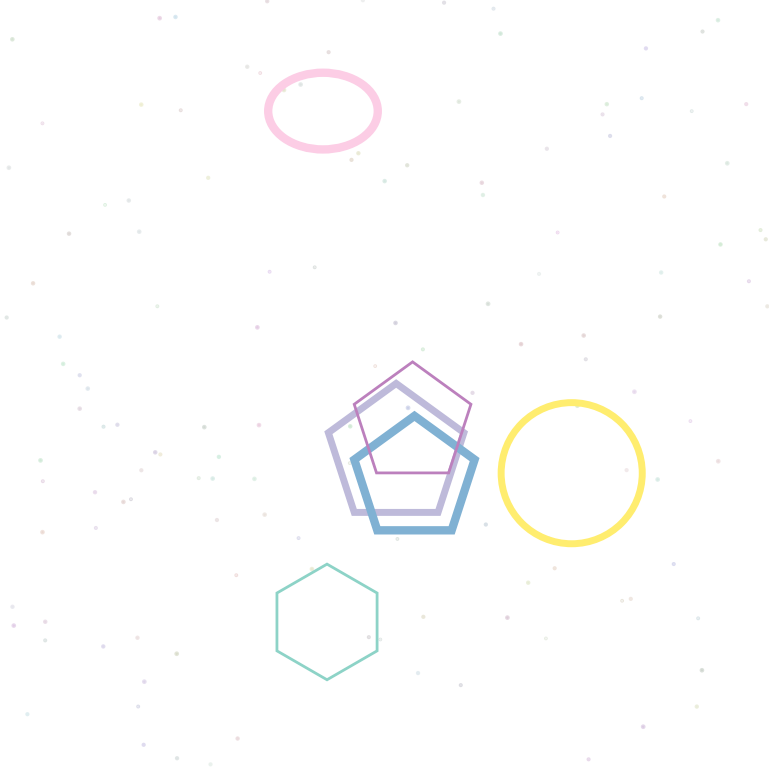[{"shape": "hexagon", "thickness": 1, "radius": 0.38, "center": [0.425, 0.192]}, {"shape": "pentagon", "thickness": 2.5, "radius": 0.46, "center": [0.514, 0.409]}, {"shape": "pentagon", "thickness": 3, "radius": 0.41, "center": [0.538, 0.378]}, {"shape": "oval", "thickness": 3, "radius": 0.36, "center": [0.419, 0.856]}, {"shape": "pentagon", "thickness": 1, "radius": 0.4, "center": [0.536, 0.45]}, {"shape": "circle", "thickness": 2.5, "radius": 0.46, "center": [0.742, 0.385]}]